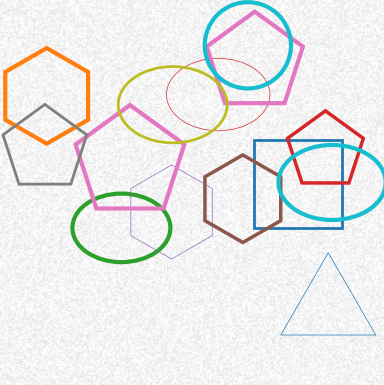[{"shape": "square", "thickness": 2, "radius": 0.57, "center": [0.773, 0.522]}, {"shape": "triangle", "thickness": 0.5, "radius": 0.71, "center": [0.853, 0.201]}, {"shape": "hexagon", "thickness": 3, "radius": 0.62, "center": [0.121, 0.751]}, {"shape": "oval", "thickness": 3, "radius": 0.64, "center": [0.315, 0.408]}, {"shape": "pentagon", "thickness": 2.5, "radius": 0.52, "center": [0.845, 0.609]}, {"shape": "oval", "thickness": 0.5, "radius": 0.67, "center": [0.567, 0.754]}, {"shape": "hexagon", "thickness": 0.5, "radius": 0.61, "center": [0.446, 0.449]}, {"shape": "hexagon", "thickness": 2.5, "radius": 0.57, "center": [0.631, 0.484]}, {"shape": "pentagon", "thickness": 3, "radius": 0.66, "center": [0.662, 0.838]}, {"shape": "pentagon", "thickness": 3, "radius": 0.74, "center": [0.338, 0.579]}, {"shape": "pentagon", "thickness": 2, "radius": 0.57, "center": [0.117, 0.614]}, {"shape": "oval", "thickness": 2, "radius": 0.71, "center": [0.449, 0.728]}, {"shape": "oval", "thickness": 3, "radius": 0.7, "center": [0.863, 0.526]}, {"shape": "circle", "thickness": 3, "radius": 0.56, "center": [0.644, 0.882]}]